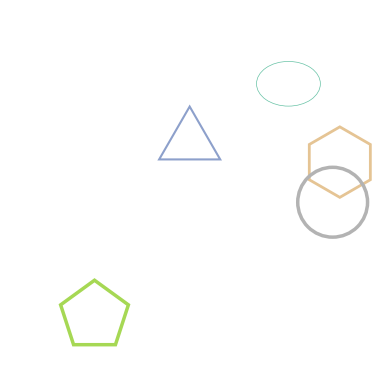[{"shape": "oval", "thickness": 0.5, "radius": 0.41, "center": [0.749, 0.782]}, {"shape": "triangle", "thickness": 1.5, "radius": 0.46, "center": [0.493, 0.632]}, {"shape": "pentagon", "thickness": 2.5, "radius": 0.46, "center": [0.245, 0.18]}, {"shape": "hexagon", "thickness": 2, "radius": 0.46, "center": [0.883, 0.579]}, {"shape": "circle", "thickness": 2.5, "radius": 0.45, "center": [0.864, 0.475]}]